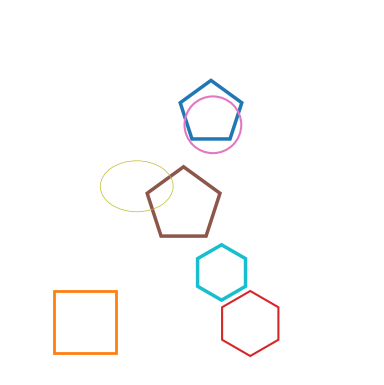[{"shape": "pentagon", "thickness": 2.5, "radius": 0.42, "center": [0.548, 0.707]}, {"shape": "square", "thickness": 2, "radius": 0.4, "center": [0.22, 0.164]}, {"shape": "hexagon", "thickness": 1.5, "radius": 0.42, "center": [0.65, 0.16]}, {"shape": "pentagon", "thickness": 2.5, "radius": 0.5, "center": [0.477, 0.467]}, {"shape": "circle", "thickness": 1.5, "radius": 0.37, "center": [0.553, 0.676]}, {"shape": "oval", "thickness": 0.5, "radius": 0.47, "center": [0.355, 0.516]}, {"shape": "hexagon", "thickness": 2.5, "radius": 0.36, "center": [0.575, 0.292]}]